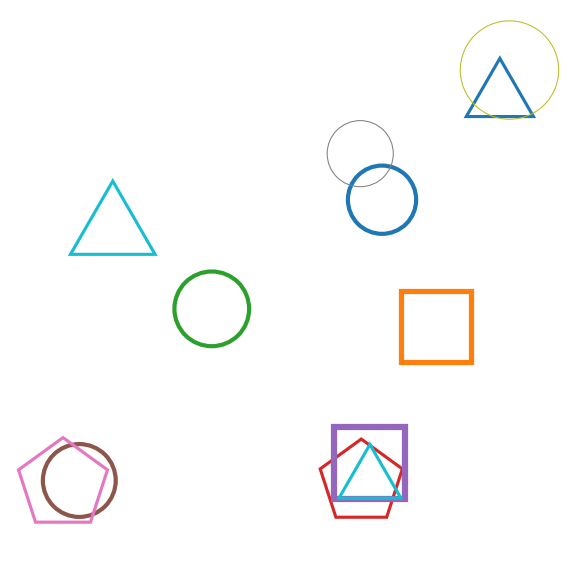[{"shape": "triangle", "thickness": 1.5, "radius": 0.34, "center": [0.866, 0.831]}, {"shape": "circle", "thickness": 2, "radius": 0.3, "center": [0.662, 0.653]}, {"shape": "square", "thickness": 2.5, "radius": 0.3, "center": [0.755, 0.434]}, {"shape": "circle", "thickness": 2, "radius": 0.32, "center": [0.367, 0.464]}, {"shape": "pentagon", "thickness": 1.5, "radius": 0.37, "center": [0.626, 0.164]}, {"shape": "square", "thickness": 3, "radius": 0.31, "center": [0.64, 0.197]}, {"shape": "circle", "thickness": 2, "radius": 0.32, "center": [0.137, 0.167]}, {"shape": "pentagon", "thickness": 1.5, "radius": 0.4, "center": [0.109, 0.16]}, {"shape": "circle", "thickness": 0.5, "radius": 0.29, "center": [0.624, 0.733]}, {"shape": "circle", "thickness": 0.5, "radius": 0.43, "center": [0.882, 0.878]}, {"shape": "triangle", "thickness": 1.5, "radius": 0.31, "center": [0.641, 0.167]}, {"shape": "triangle", "thickness": 1.5, "radius": 0.42, "center": [0.195, 0.601]}]